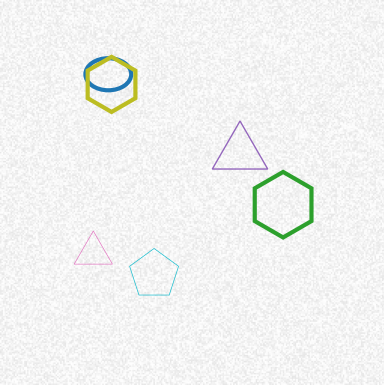[{"shape": "oval", "thickness": 3, "radius": 0.3, "center": [0.281, 0.807]}, {"shape": "hexagon", "thickness": 3, "radius": 0.43, "center": [0.735, 0.468]}, {"shape": "triangle", "thickness": 1, "radius": 0.42, "center": [0.623, 0.603]}, {"shape": "triangle", "thickness": 0.5, "radius": 0.29, "center": [0.242, 0.343]}, {"shape": "hexagon", "thickness": 3, "radius": 0.36, "center": [0.29, 0.781]}, {"shape": "pentagon", "thickness": 0.5, "radius": 0.33, "center": [0.4, 0.288]}]